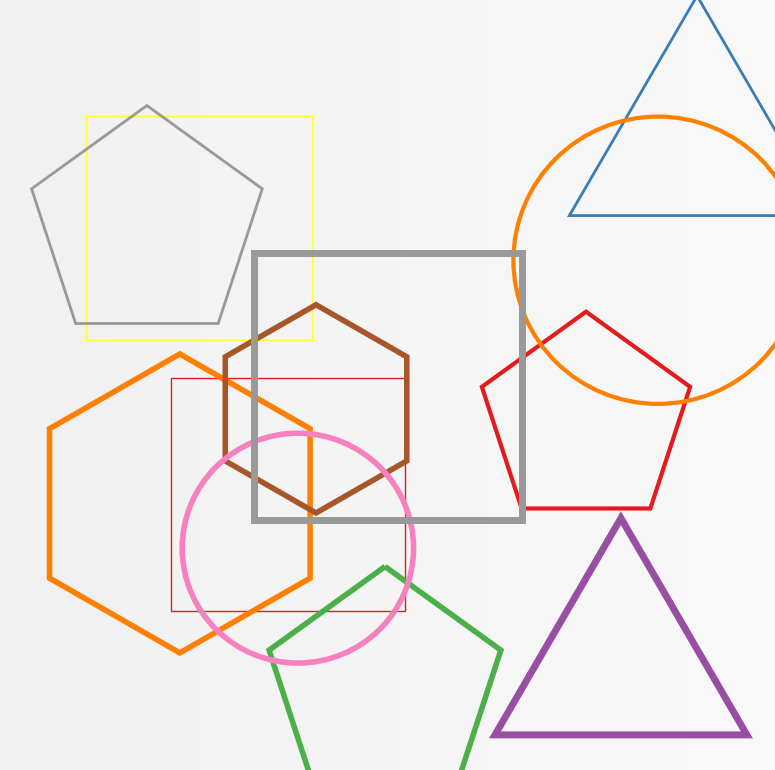[{"shape": "square", "thickness": 0.5, "radius": 0.76, "center": [0.371, 0.358]}, {"shape": "pentagon", "thickness": 1.5, "radius": 0.71, "center": [0.756, 0.454]}, {"shape": "triangle", "thickness": 1, "radius": 0.95, "center": [0.899, 0.815]}, {"shape": "pentagon", "thickness": 2, "radius": 0.79, "center": [0.497, 0.107]}, {"shape": "triangle", "thickness": 2.5, "radius": 0.94, "center": [0.801, 0.139]}, {"shape": "hexagon", "thickness": 2, "radius": 0.97, "center": [0.232, 0.346]}, {"shape": "circle", "thickness": 1.5, "radius": 0.93, "center": [0.849, 0.662]}, {"shape": "square", "thickness": 0.5, "radius": 0.73, "center": [0.257, 0.704]}, {"shape": "hexagon", "thickness": 2, "radius": 0.68, "center": [0.408, 0.469]}, {"shape": "circle", "thickness": 2, "radius": 0.75, "center": [0.384, 0.288]}, {"shape": "pentagon", "thickness": 1, "radius": 0.78, "center": [0.19, 0.706]}, {"shape": "square", "thickness": 2.5, "radius": 0.87, "center": [0.5, 0.498]}]